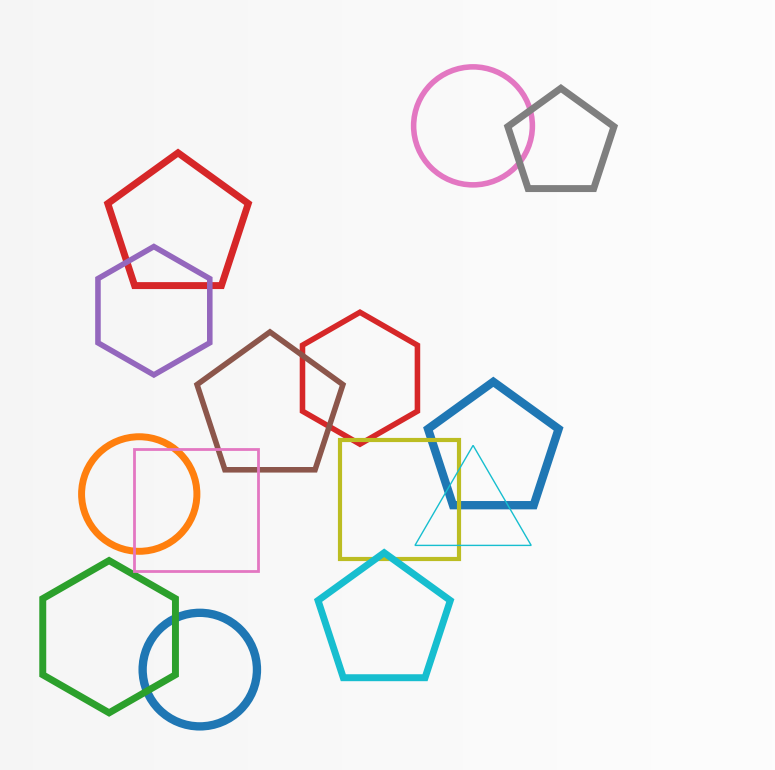[{"shape": "pentagon", "thickness": 3, "radius": 0.44, "center": [0.637, 0.416]}, {"shape": "circle", "thickness": 3, "radius": 0.37, "center": [0.258, 0.13]}, {"shape": "circle", "thickness": 2.5, "radius": 0.37, "center": [0.18, 0.358]}, {"shape": "hexagon", "thickness": 2.5, "radius": 0.49, "center": [0.141, 0.173]}, {"shape": "hexagon", "thickness": 2, "radius": 0.43, "center": [0.464, 0.509]}, {"shape": "pentagon", "thickness": 2.5, "radius": 0.48, "center": [0.23, 0.706]}, {"shape": "hexagon", "thickness": 2, "radius": 0.42, "center": [0.199, 0.596]}, {"shape": "pentagon", "thickness": 2, "radius": 0.49, "center": [0.348, 0.47]}, {"shape": "square", "thickness": 1, "radius": 0.4, "center": [0.253, 0.337]}, {"shape": "circle", "thickness": 2, "radius": 0.38, "center": [0.61, 0.837]}, {"shape": "pentagon", "thickness": 2.5, "radius": 0.36, "center": [0.724, 0.813]}, {"shape": "square", "thickness": 1.5, "radius": 0.39, "center": [0.516, 0.352]}, {"shape": "triangle", "thickness": 0.5, "radius": 0.43, "center": [0.61, 0.335]}, {"shape": "pentagon", "thickness": 2.5, "radius": 0.45, "center": [0.496, 0.192]}]